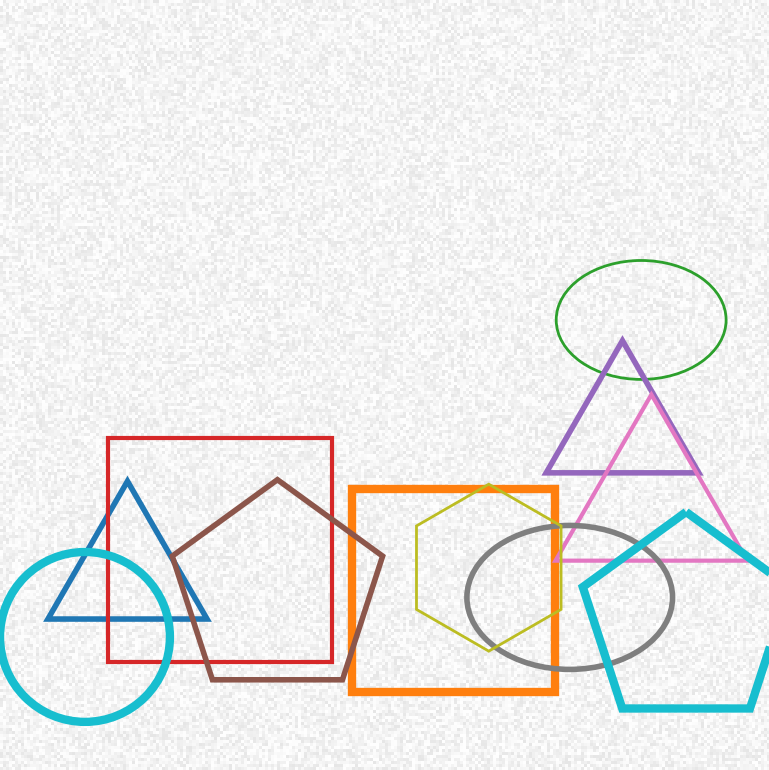[{"shape": "triangle", "thickness": 2, "radius": 0.6, "center": [0.166, 0.256]}, {"shape": "square", "thickness": 3, "radius": 0.66, "center": [0.589, 0.233]}, {"shape": "oval", "thickness": 1, "radius": 0.55, "center": [0.833, 0.584]}, {"shape": "square", "thickness": 1.5, "radius": 0.73, "center": [0.286, 0.286]}, {"shape": "triangle", "thickness": 2, "radius": 0.57, "center": [0.808, 0.443]}, {"shape": "pentagon", "thickness": 2, "radius": 0.72, "center": [0.36, 0.233]}, {"shape": "triangle", "thickness": 1.5, "radius": 0.72, "center": [0.846, 0.344]}, {"shape": "oval", "thickness": 2, "radius": 0.67, "center": [0.74, 0.224]}, {"shape": "hexagon", "thickness": 1, "radius": 0.54, "center": [0.635, 0.263]}, {"shape": "circle", "thickness": 3, "radius": 0.55, "center": [0.11, 0.173]}, {"shape": "pentagon", "thickness": 3, "radius": 0.71, "center": [0.891, 0.194]}]